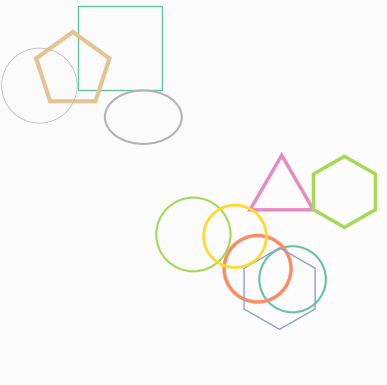[{"shape": "square", "thickness": 1, "radius": 0.55, "center": [0.31, 0.874]}, {"shape": "circle", "thickness": 1.5, "radius": 0.43, "center": [0.755, 0.275]}, {"shape": "circle", "thickness": 2.5, "radius": 0.43, "center": [0.665, 0.302]}, {"shape": "hexagon", "thickness": 1, "radius": 0.53, "center": [0.721, 0.25]}, {"shape": "triangle", "thickness": 2.5, "radius": 0.47, "center": [0.727, 0.502]}, {"shape": "hexagon", "thickness": 2.5, "radius": 0.46, "center": [0.889, 0.502]}, {"shape": "circle", "thickness": 1.5, "radius": 0.48, "center": [0.499, 0.391]}, {"shape": "circle", "thickness": 2, "radius": 0.41, "center": [0.607, 0.386]}, {"shape": "pentagon", "thickness": 3, "radius": 0.5, "center": [0.188, 0.817]}, {"shape": "oval", "thickness": 1.5, "radius": 0.5, "center": [0.37, 0.696]}, {"shape": "circle", "thickness": 0.5, "radius": 0.49, "center": [0.102, 0.778]}]